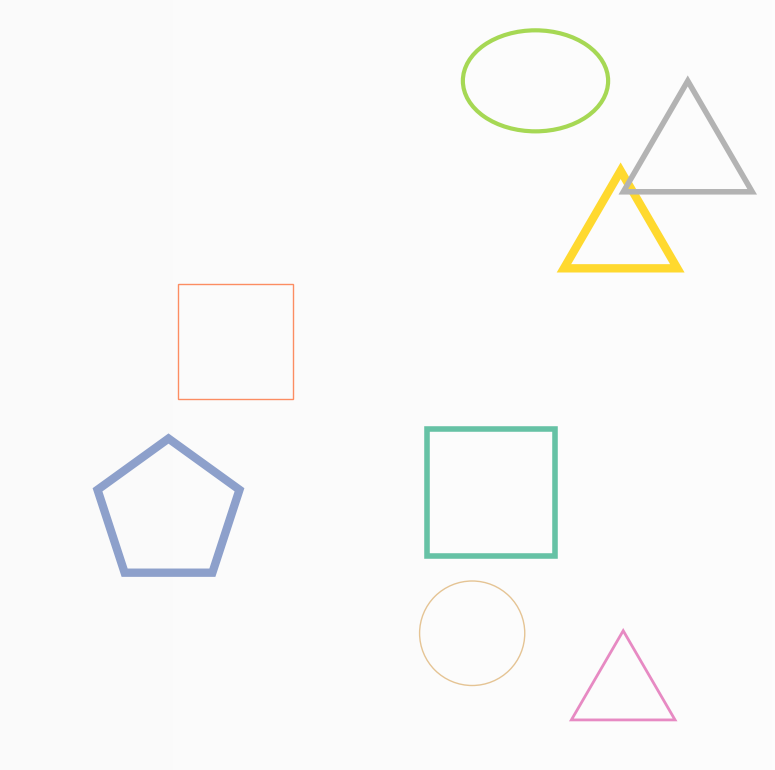[{"shape": "square", "thickness": 2, "radius": 0.41, "center": [0.634, 0.361]}, {"shape": "square", "thickness": 0.5, "radius": 0.37, "center": [0.304, 0.556]}, {"shape": "pentagon", "thickness": 3, "radius": 0.48, "center": [0.217, 0.334]}, {"shape": "triangle", "thickness": 1, "radius": 0.39, "center": [0.804, 0.104]}, {"shape": "oval", "thickness": 1.5, "radius": 0.47, "center": [0.691, 0.895]}, {"shape": "triangle", "thickness": 3, "radius": 0.42, "center": [0.801, 0.694]}, {"shape": "circle", "thickness": 0.5, "radius": 0.34, "center": [0.609, 0.178]}, {"shape": "triangle", "thickness": 2, "radius": 0.48, "center": [0.887, 0.799]}]